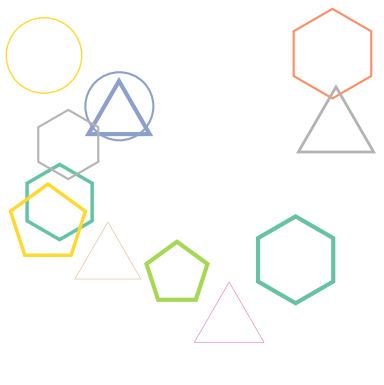[{"shape": "hexagon", "thickness": 2.5, "radius": 0.49, "center": [0.155, 0.475]}, {"shape": "hexagon", "thickness": 3, "radius": 0.56, "center": [0.768, 0.325]}, {"shape": "hexagon", "thickness": 1.5, "radius": 0.58, "center": [0.864, 0.861]}, {"shape": "triangle", "thickness": 3, "radius": 0.46, "center": [0.309, 0.698]}, {"shape": "circle", "thickness": 1.5, "radius": 0.44, "center": [0.31, 0.724]}, {"shape": "triangle", "thickness": 0.5, "radius": 0.52, "center": [0.595, 0.163]}, {"shape": "pentagon", "thickness": 3, "radius": 0.42, "center": [0.46, 0.289]}, {"shape": "circle", "thickness": 1, "radius": 0.49, "center": [0.114, 0.856]}, {"shape": "pentagon", "thickness": 2.5, "radius": 0.51, "center": [0.125, 0.42]}, {"shape": "triangle", "thickness": 0.5, "radius": 0.49, "center": [0.28, 0.325]}, {"shape": "triangle", "thickness": 2, "radius": 0.56, "center": [0.873, 0.662]}, {"shape": "hexagon", "thickness": 1.5, "radius": 0.45, "center": [0.177, 0.625]}]